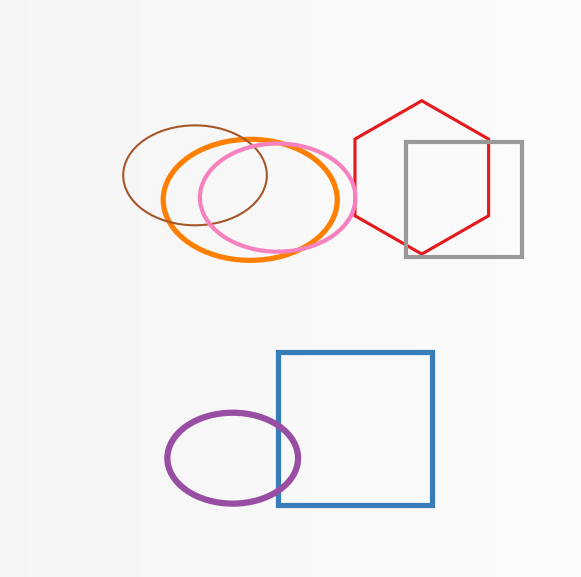[{"shape": "hexagon", "thickness": 1.5, "radius": 0.66, "center": [0.726, 0.692]}, {"shape": "square", "thickness": 2.5, "radius": 0.66, "center": [0.611, 0.257]}, {"shape": "oval", "thickness": 3, "radius": 0.56, "center": [0.4, 0.206]}, {"shape": "oval", "thickness": 2.5, "radius": 0.75, "center": [0.431, 0.653]}, {"shape": "oval", "thickness": 1, "radius": 0.62, "center": [0.336, 0.696]}, {"shape": "oval", "thickness": 2, "radius": 0.67, "center": [0.478, 0.657]}, {"shape": "square", "thickness": 2, "radius": 0.5, "center": [0.798, 0.653]}]